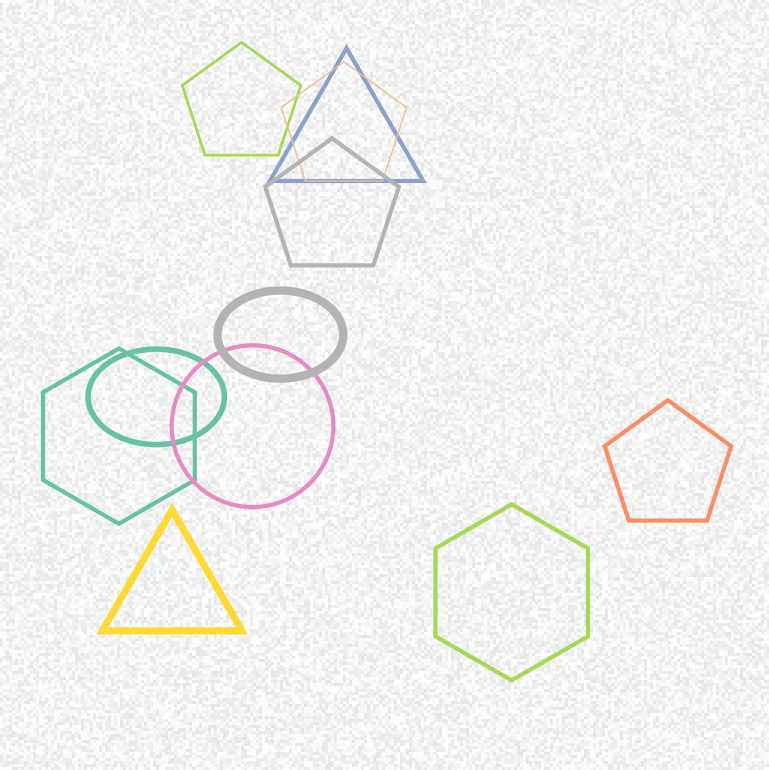[{"shape": "hexagon", "thickness": 1.5, "radius": 0.57, "center": [0.154, 0.434]}, {"shape": "oval", "thickness": 2, "radius": 0.44, "center": [0.203, 0.485]}, {"shape": "pentagon", "thickness": 1.5, "radius": 0.43, "center": [0.867, 0.394]}, {"shape": "triangle", "thickness": 1.5, "radius": 0.57, "center": [0.45, 0.822]}, {"shape": "circle", "thickness": 1.5, "radius": 0.53, "center": [0.328, 0.446]}, {"shape": "pentagon", "thickness": 1, "radius": 0.4, "center": [0.314, 0.864]}, {"shape": "hexagon", "thickness": 1.5, "radius": 0.57, "center": [0.665, 0.231]}, {"shape": "triangle", "thickness": 2.5, "radius": 0.52, "center": [0.224, 0.233]}, {"shape": "pentagon", "thickness": 0.5, "radius": 0.43, "center": [0.447, 0.834]}, {"shape": "oval", "thickness": 3, "radius": 0.41, "center": [0.364, 0.565]}, {"shape": "pentagon", "thickness": 1.5, "radius": 0.46, "center": [0.431, 0.729]}]